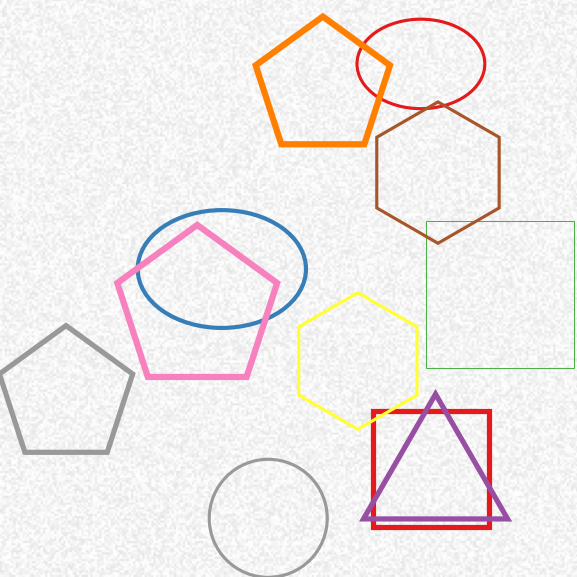[{"shape": "square", "thickness": 2.5, "radius": 0.5, "center": [0.747, 0.187]}, {"shape": "oval", "thickness": 1.5, "radius": 0.55, "center": [0.729, 0.888]}, {"shape": "oval", "thickness": 2, "radius": 0.73, "center": [0.384, 0.533]}, {"shape": "square", "thickness": 0.5, "radius": 0.64, "center": [0.866, 0.489]}, {"shape": "triangle", "thickness": 2.5, "radius": 0.72, "center": [0.754, 0.173]}, {"shape": "pentagon", "thickness": 3, "radius": 0.61, "center": [0.559, 0.848]}, {"shape": "hexagon", "thickness": 1.5, "radius": 0.59, "center": [0.62, 0.374]}, {"shape": "hexagon", "thickness": 1.5, "radius": 0.61, "center": [0.758, 0.7]}, {"shape": "pentagon", "thickness": 3, "radius": 0.73, "center": [0.342, 0.464]}, {"shape": "circle", "thickness": 1.5, "radius": 0.51, "center": [0.464, 0.102]}, {"shape": "pentagon", "thickness": 2.5, "radius": 0.61, "center": [0.114, 0.314]}]